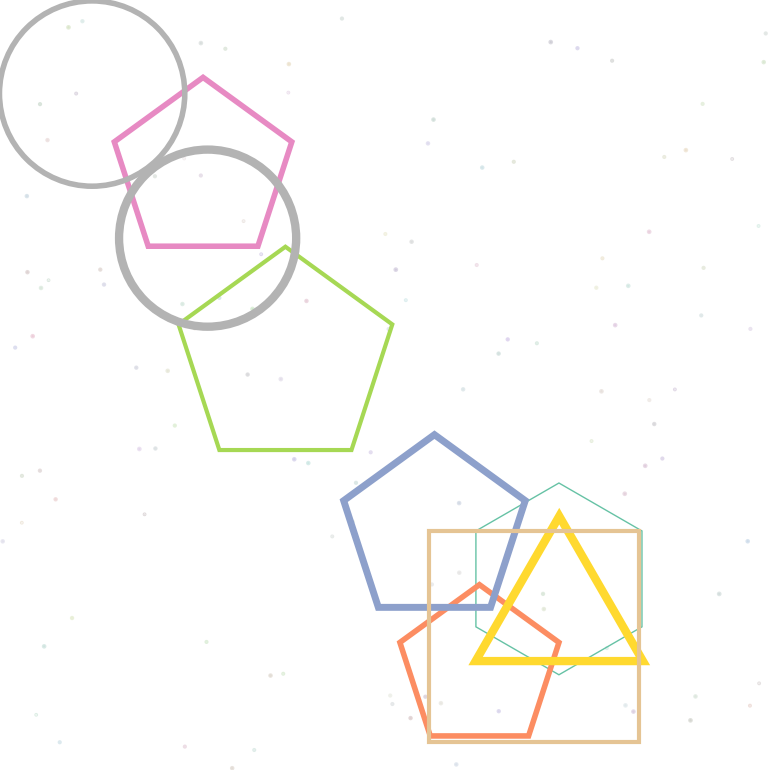[{"shape": "hexagon", "thickness": 0.5, "radius": 0.62, "center": [0.726, 0.248]}, {"shape": "pentagon", "thickness": 2, "radius": 0.54, "center": [0.623, 0.132]}, {"shape": "pentagon", "thickness": 2.5, "radius": 0.62, "center": [0.564, 0.312]}, {"shape": "pentagon", "thickness": 2, "radius": 0.61, "center": [0.264, 0.778]}, {"shape": "pentagon", "thickness": 1.5, "radius": 0.73, "center": [0.371, 0.534]}, {"shape": "triangle", "thickness": 3, "radius": 0.63, "center": [0.726, 0.204]}, {"shape": "square", "thickness": 1.5, "radius": 0.68, "center": [0.693, 0.173]}, {"shape": "circle", "thickness": 3, "radius": 0.58, "center": [0.27, 0.691]}, {"shape": "circle", "thickness": 2, "radius": 0.6, "center": [0.12, 0.879]}]